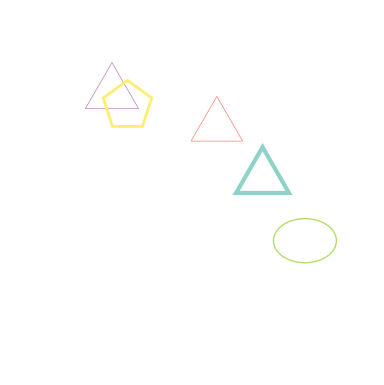[{"shape": "triangle", "thickness": 3, "radius": 0.4, "center": [0.682, 0.538]}, {"shape": "triangle", "thickness": 0.5, "radius": 0.39, "center": [0.563, 0.672]}, {"shape": "oval", "thickness": 1, "radius": 0.41, "center": [0.792, 0.375]}, {"shape": "triangle", "thickness": 0.5, "radius": 0.4, "center": [0.291, 0.758]}, {"shape": "pentagon", "thickness": 2, "radius": 0.33, "center": [0.331, 0.725]}]